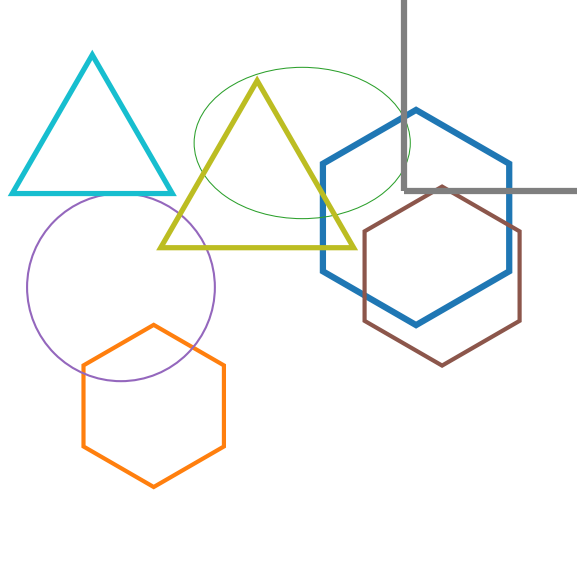[{"shape": "hexagon", "thickness": 3, "radius": 0.93, "center": [0.72, 0.622]}, {"shape": "hexagon", "thickness": 2, "radius": 0.7, "center": [0.266, 0.296]}, {"shape": "oval", "thickness": 0.5, "radius": 0.94, "center": [0.523, 0.752]}, {"shape": "circle", "thickness": 1, "radius": 0.81, "center": [0.209, 0.502]}, {"shape": "hexagon", "thickness": 2, "radius": 0.77, "center": [0.766, 0.521]}, {"shape": "square", "thickness": 3, "radius": 0.88, "center": [0.876, 0.845]}, {"shape": "triangle", "thickness": 2.5, "radius": 0.96, "center": [0.445, 0.667]}, {"shape": "triangle", "thickness": 2.5, "radius": 0.8, "center": [0.16, 0.744]}]